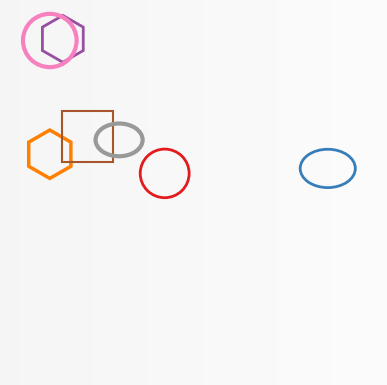[{"shape": "circle", "thickness": 2, "radius": 0.32, "center": [0.425, 0.55]}, {"shape": "oval", "thickness": 2, "radius": 0.36, "center": [0.846, 0.563]}, {"shape": "hexagon", "thickness": 2, "radius": 0.3, "center": [0.162, 0.899]}, {"shape": "hexagon", "thickness": 2.5, "radius": 0.31, "center": [0.129, 0.599]}, {"shape": "square", "thickness": 1.5, "radius": 0.33, "center": [0.226, 0.645]}, {"shape": "circle", "thickness": 3, "radius": 0.35, "center": [0.129, 0.895]}, {"shape": "oval", "thickness": 3, "radius": 0.3, "center": [0.307, 0.637]}]